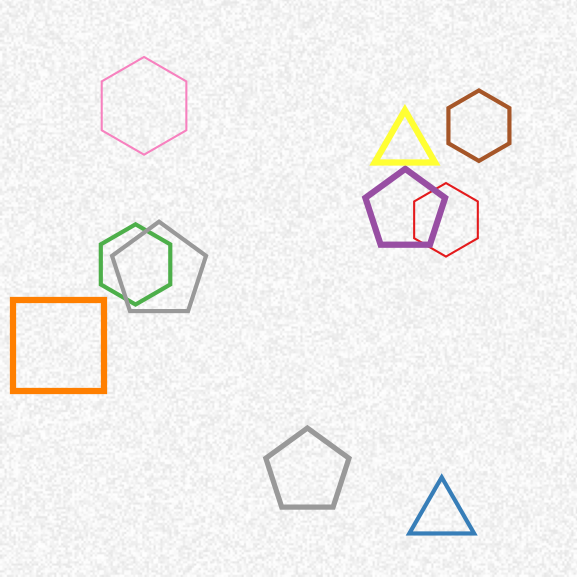[{"shape": "hexagon", "thickness": 1, "radius": 0.32, "center": [0.772, 0.618]}, {"shape": "triangle", "thickness": 2, "radius": 0.32, "center": [0.765, 0.108]}, {"shape": "hexagon", "thickness": 2, "radius": 0.35, "center": [0.235, 0.541]}, {"shape": "pentagon", "thickness": 3, "radius": 0.36, "center": [0.702, 0.634]}, {"shape": "square", "thickness": 3, "radius": 0.39, "center": [0.101, 0.401]}, {"shape": "triangle", "thickness": 3, "radius": 0.3, "center": [0.701, 0.748]}, {"shape": "hexagon", "thickness": 2, "radius": 0.3, "center": [0.829, 0.781]}, {"shape": "hexagon", "thickness": 1, "radius": 0.42, "center": [0.249, 0.816]}, {"shape": "pentagon", "thickness": 2.5, "radius": 0.38, "center": [0.532, 0.182]}, {"shape": "pentagon", "thickness": 2, "radius": 0.43, "center": [0.275, 0.53]}]